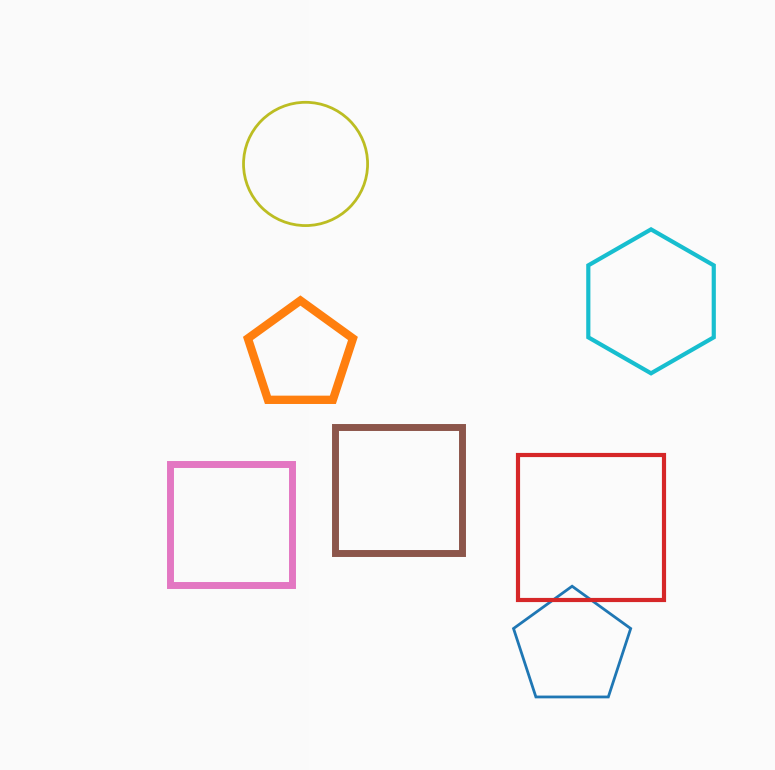[{"shape": "pentagon", "thickness": 1, "radius": 0.4, "center": [0.738, 0.159]}, {"shape": "pentagon", "thickness": 3, "radius": 0.36, "center": [0.388, 0.538]}, {"shape": "square", "thickness": 1.5, "radius": 0.47, "center": [0.763, 0.315]}, {"shape": "square", "thickness": 2.5, "radius": 0.41, "center": [0.514, 0.364]}, {"shape": "square", "thickness": 2.5, "radius": 0.39, "center": [0.298, 0.319]}, {"shape": "circle", "thickness": 1, "radius": 0.4, "center": [0.394, 0.787]}, {"shape": "hexagon", "thickness": 1.5, "radius": 0.47, "center": [0.84, 0.609]}]